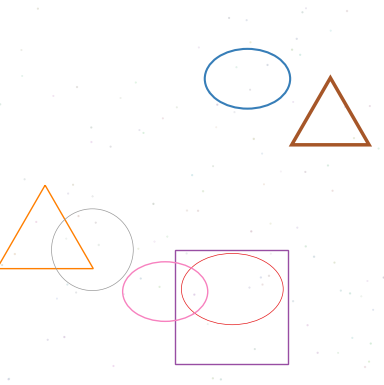[{"shape": "oval", "thickness": 0.5, "radius": 0.66, "center": [0.603, 0.249]}, {"shape": "oval", "thickness": 1.5, "radius": 0.55, "center": [0.643, 0.795]}, {"shape": "square", "thickness": 1, "radius": 0.74, "center": [0.602, 0.203]}, {"shape": "triangle", "thickness": 1, "radius": 0.72, "center": [0.117, 0.374]}, {"shape": "triangle", "thickness": 2.5, "radius": 0.58, "center": [0.858, 0.682]}, {"shape": "oval", "thickness": 1, "radius": 0.55, "center": [0.429, 0.243]}, {"shape": "circle", "thickness": 0.5, "radius": 0.53, "center": [0.24, 0.351]}]